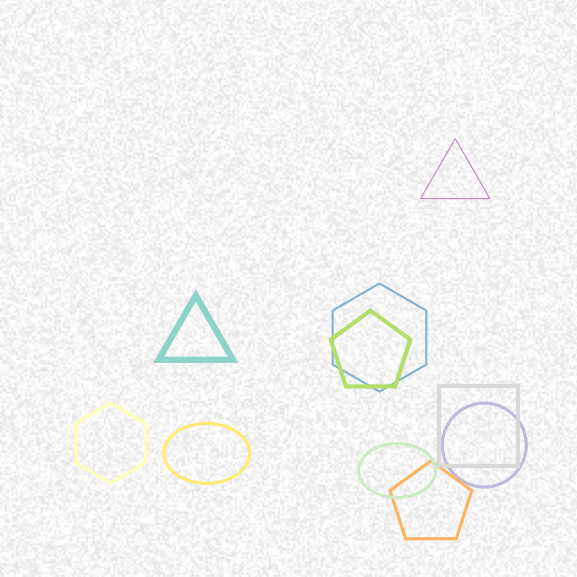[{"shape": "triangle", "thickness": 3, "radius": 0.37, "center": [0.339, 0.413]}, {"shape": "hexagon", "thickness": 1.5, "radius": 0.35, "center": [0.192, 0.232]}, {"shape": "circle", "thickness": 1.5, "radius": 0.36, "center": [0.839, 0.228]}, {"shape": "hexagon", "thickness": 1, "radius": 0.47, "center": [0.657, 0.415]}, {"shape": "pentagon", "thickness": 1.5, "radius": 0.37, "center": [0.746, 0.127]}, {"shape": "pentagon", "thickness": 2, "radius": 0.36, "center": [0.642, 0.389]}, {"shape": "square", "thickness": 2, "radius": 0.35, "center": [0.829, 0.261]}, {"shape": "triangle", "thickness": 0.5, "radius": 0.35, "center": [0.788, 0.69]}, {"shape": "oval", "thickness": 1.5, "radius": 0.33, "center": [0.688, 0.184]}, {"shape": "oval", "thickness": 1.5, "radius": 0.37, "center": [0.358, 0.214]}]